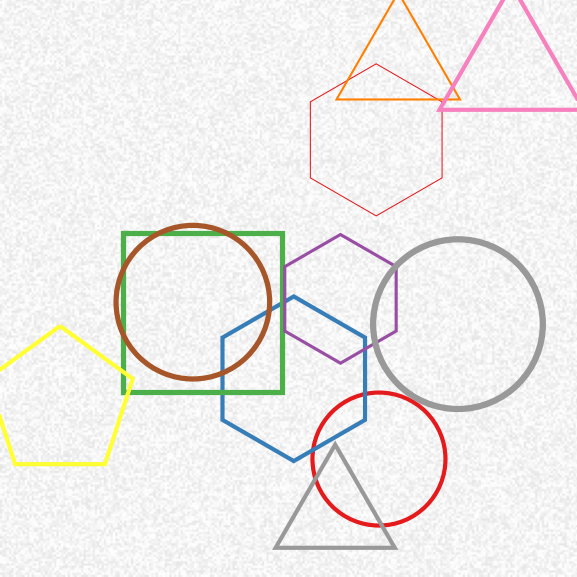[{"shape": "circle", "thickness": 2, "radius": 0.58, "center": [0.656, 0.204]}, {"shape": "hexagon", "thickness": 0.5, "radius": 0.66, "center": [0.651, 0.757]}, {"shape": "hexagon", "thickness": 2, "radius": 0.71, "center": [0.509, 0.343]}, {"shape": "square", "thickness": 2.5, "radius": 0.69, "center": [0.35, 0.458]}, {"shape": "hexagon", "thickness": 1.5, "radius": 0.56, "center": [0.59, 0.482]}, {"shape": "triangle", "thickness": 1, "radius": 0.62, "center": [0.69, 0.889]}, {"shape": "pentagon", "thickness": 2, "radius": 0.66, "center": [0.104, 0.302]}, {"shape": "circle", "thickness": 2.5, "radius": 0.66, "center": [0.334, 0.476]}, {"shape": "triangle", "thickness": 2, "radius": 0.72, "center": [0.886, 0.881]}, {"shape": "circle", "thickness": 3, "radius": 0.73, "center": [0.793, 0.438]}, {"shape": "triangle", "thickness": 2, "radius": 0.6, "center": [0.58, 0.11]}]